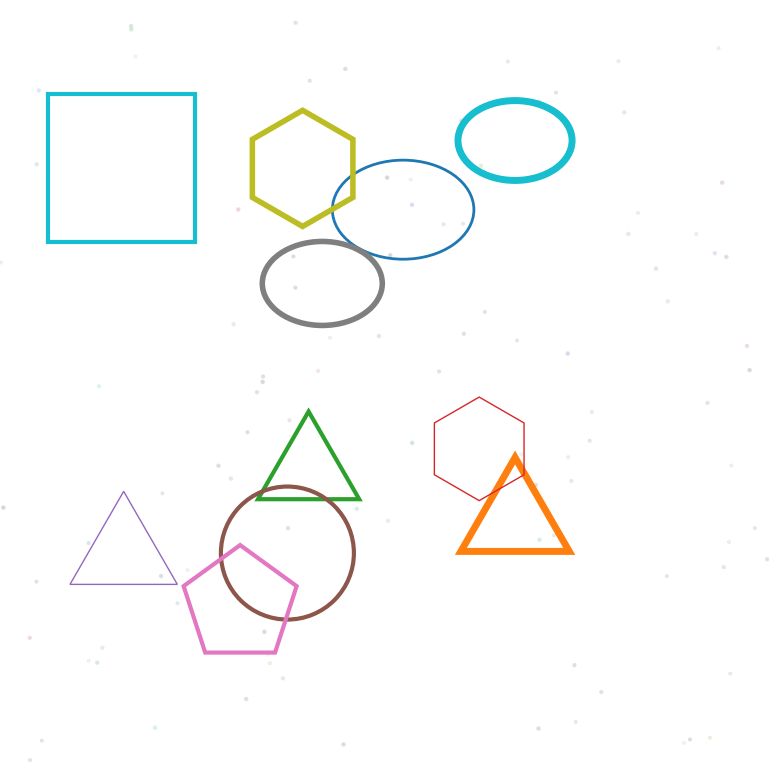[{"shape": "oval", "thickness": 1, "radius": 0.46, "center": [0.524, 0.728]}, {"shape": "triangle", "thickness": 2.5, "radius": 0.41, "center": [0.669, 0.325]}, {"shape": "triangle", "thickness": 1.5, "radius": 0.38, "center": [0.401, 0.39]}, {"shape": "hexagon", "thickness": 0.5, "radius": 0.34, "center": [0.622, 0.417]}, {"shape": "triangle", "thickness": 0.5, "radius": 0.4, "center": [0.161, 0.281]}, {"shape": "circle", "thickness": 1.5, "radius": 0.43, "center": [0.373, 0.282]}, {"shape": "pentagon", "thickness": 1.5, "radius": 0.39, "center": [0.312, 0.215]}, {"shape": "oval", "thickness": 2, "radius": 0.39, "center": [0.419, 0.632]}, {"shape": "hexagon", "thickness": 2, "radius": 0.38, "center": [0.393, 0.781]}, {"shape": "square", "thickness": 1.5, "radius": 0.48, "center": [0.158, 0.782]}, {"shape": "oval", "thickness": 2.5, "radius": 0.37, "center": [0.669, 0.818]}]